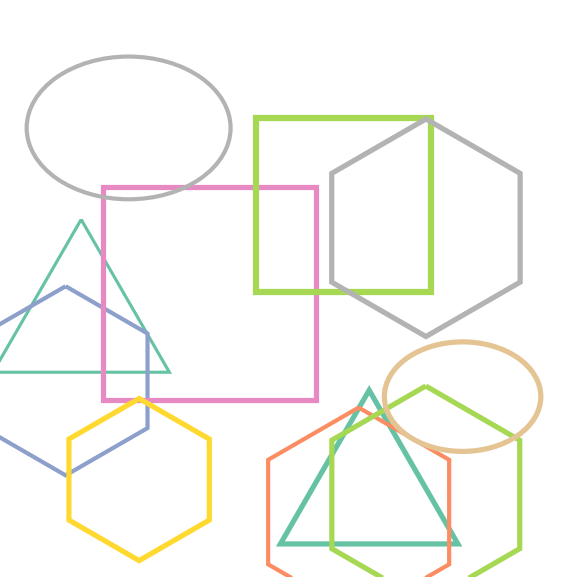[{"shape": "triangle", "thickness": 2.5, "radius": 0.89, "center": [0.639, 0.146]}, {"shape": "triangle", "thickness": 1.5, "radius": 0.88, "center": [0.141, 0.443]}, {"shape": "hexagon", "thickness": 2, "radius": 0.9, "center": [0.621, 0.112]}, {"shape": "hexagon", "thickness": 2, "radius": 0.82, "center": [0.114, 0.34]}, {"shape": "square", "thickness": 2.5, "radius": 0.92, "center": [0.363, 0.49]}, {"shape": "hexagon", "thickness": 2.5, "radius": 0.94, "center": [0.737, 0.143]}, {"shape": "square", "thickness": 3, "radius": 0.75, "center": [0.595, 0.644]}, {"shape": "hexagon", "thickness": 2.5, "radius": 0.7, "center": [0.241, 0.169]}, {"shape": "oval", "thickness": 2.5, "radius": 0.68, "center": [0.801, 0.312]}, {"shape": "oval", "thickness": 2, "radius": 0.88, "center": [0.223, 0.778]}, {"shape": "hexagon", "thickness": 2.5, "radius": 0.94, "center": [0.738, 0.605]}]